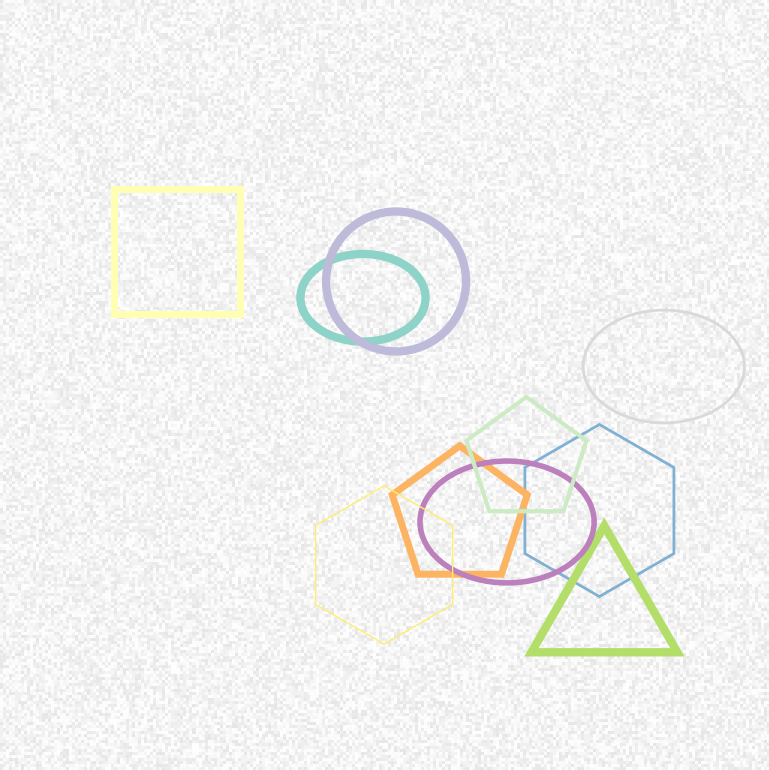[{"shape": "oval", "thickness": 3, "radius": 0.41, "center": [0.471, 0.613]}, {"shape": "square", "thickness": 2.5, "radius": 0.41, "center": [0.229, 0.673]}, {"shape": "circle", "thickness": 3, "radius": 0.45, "center": [0.514, 0.634]}, {"shape": "hexagon", "thickness": 1, "radius": 0.56, "center": [0.778, 0.337]}, {"shape": "pentagon", "thickness": 2.5, "radius": 0.46, "center": [0.597, 0.329]}, {"shape": "triangle", "thickness": 3, "radius": 0.55, "center": [0.785, 0.208]}, {"shape": "oval", "thickness": 1, "radius": 0.52, "center": [0.862, 0.524]}, {"shape": "oval", "thickness": 2, "radius": 0.57, "center": [0.659, 0.322]}, {"shape": "pentagon", "thickness": 1.5, "radius": 0.41, "center": [0.684, 0.402]}, {"shape": "hexagon", "thickness": 0.5, "radius": 0.51, "center": [0.499, 0.266]}]